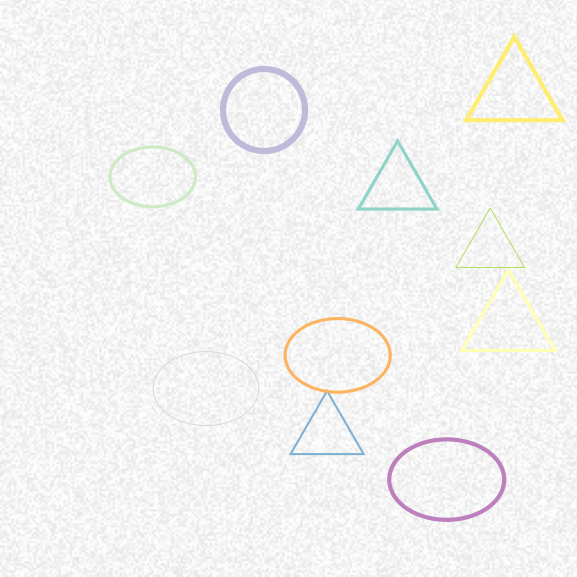[{"shape": "triangle", "thickness": 1.5, "radius": 0.39, "center": [0.689, 0.676]}, {"shape": "triangle", "thickness": 1.5, "radius": 0.47, "center": [0.88, 0.439]}, {"shape": "circle", "thickness": 3, "radius": 0.35, "center": [0.457, 0.809]}, {"shape": "triangle", "thickness": 1, "radius": 0.37, "center": [0.566, 0.249]}, {"shape": "oval", "thickness": 1.5, "radius": 0.46, "center": [0.585, 0.384]}, {"shape": "triangle", "thickness": 0.5, "radius": 0.34, "center": [0.849, 0.57]}, {"shape": "oval", "thickness": 0.5, "radius": 0.46, "center": [0.357, 0.326]}, {"shape": "oval", "thickness": 2, "radius": 0.5, "center": [0.774, 0.169]}, {"shape": "oval", "thickness": 1.5, "radius": 0.37, "center": [0.264, 0.693]}, {"shape": "triangle", "thickness": 2, "radius": 0.48, "center": [0.891, 0.839]}]